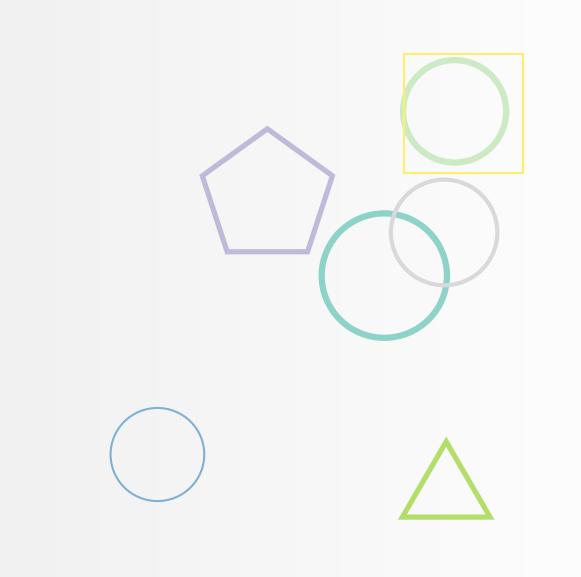[{"shape": "circle", "thickness": 3, "radius": 0.54, "center": [0.661, 0.522]}, {"shape": "pentagon", "thickness": 2.5, "radius": 0.59, "center": [0.46, 0.658]}, {"shape": "circle", "thickness": 1, "radius": 0.4, "center": [0.271, 0.212]}, {"shape": "triangle", "thickness": 2.5, "radius": 0.44, "center": [0.768, 0.147]}, {"shape": "circle", "thickness": 2, "radius": 0.46, "center": [0.764, 0.597]}, {"shape": "circle", "thickness": 3, "radius": 0.44, "center": [0.782, 0.806]}, {"shape": "square", "thickness": 1, "radius": 0.51, "center": [0.798, 0.802]}]